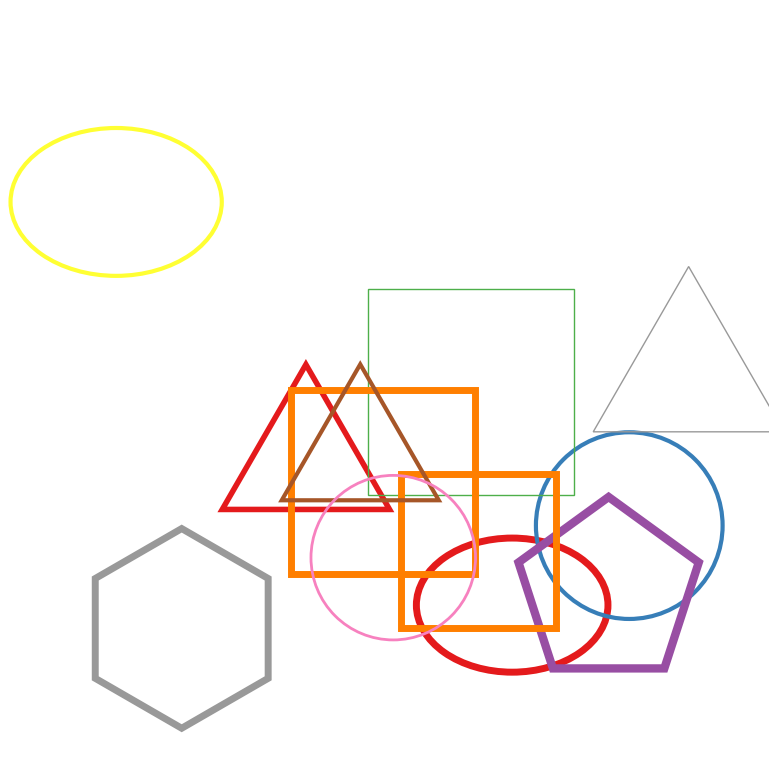[{"shape": "triangle", "thickness": 2, "radius": 0.63, "center": [0.397, 0.401]}, {"shape": "oval", "thickness": 2.5, "radius": 0.62, "center": [0.665, 0.214]}, {"shape": "circle", "thickness": 1.5, "radius": 0.61, "center": [0.817, 0.317]}, {"shape": "square", "thickness": 0.5, "radius": 0.67, "center": [0.612, 0.491]}, {"shape": "pentagon", "thickness": 3, "radius": 0.62, "center": [0.79, 0.232]}, {"shape": "square", "thickness": 2.5, "radius": 0.6, "center": [0.498, 0.374]}, {"shape": "square", "thickness": 2.5, "radius": 0.5, "center": [0.622, 0.284]}, {"shape": "oval", "thickness": 1.5, "radius": 0.69, "center": [0.151, 0.738]}, {"shape": "triangle", "thickness": 1.5, "radius": 0.59, "center": [0.468, 0.409]}, {"shape": "circle", "thickness": 1, "radius": 0.53, "center": [0.511, 0.276]}, {"shape": "triangle", "thickness": 0.5, "radius": 0.72, "center": [0.894, 0.511]}, {"shape": "hexagon", "thickness": 2.5, "radius": 0.65, "center": [0.236, 0.184]}]